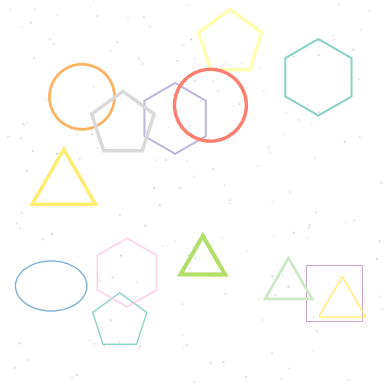[{"shape": "pentagon", "thickness": 1, "radius": 0.37, "center": [0.311, 0.166]}, {"shape": "hexagon", "thickness": 1.5, "radius": 0.5, "center": [0.827, 0.799]}, {"shape": "pentagon", "thickness": 2.5, "radius": 0.43, "center": [0.598, 0.889]}, {"shape": "hexagon", "thickness": 1.5, "radius": 0.46, "center": [0.455, 0.692]}, {"shape": "circle", "thickness": 2.5, "radius": 0.47, "center": [0.547, 0.727]}, {"shape": "oval", "thickness": 1, "radius": 0.46, "center": [0.133, 0.257]}, {"shape": "circle", "thickness": 2, "radius": 0.42, "center": [0.213, 0.749]}, {"shape": "triangle", "thickness": 3, "radius": 0.33, "center": [0.527, 0.321]}, {"shape": "hexagon", "thickness": 1, "radius": 0.45, "center": [0.33, 0.292]}, {"shape": "pentagon", "thickness": 2.5, "radius": 0.43, "center": [0.319, 0.678]}, {"shape": "square", "thickness": 0.5, "radius": 0.36, "center": [0.868, 0.239]}, {"shape": "triangle", "thickness": 2, "radius": 0.35, "center": [0.749, 0.259]}, {"shape": "triangle", "thickness": 1, "radius": 0.35, "center": [0.889, 0.212]}, {"shape": "triangle", "thickness": 2.5, "radius": 0.48, "center": [0.166, 0.517]}]